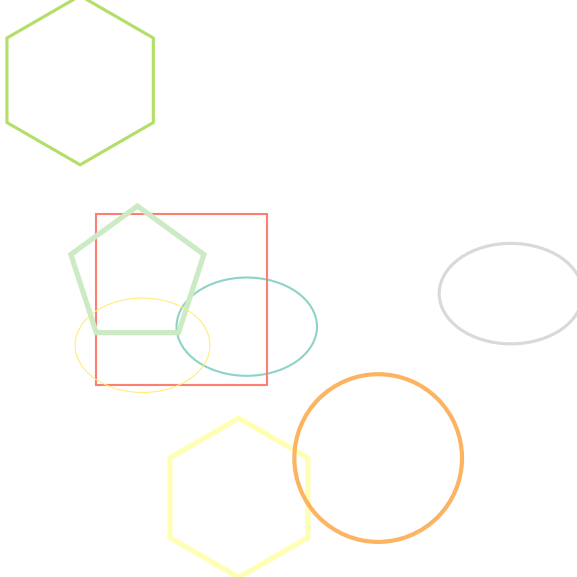[{"shape": "oval", "thickness": 1, "radius": 0.61, "center": [0.427, 0.433]}, {"shape": "hexagon", "thickness": 2.5, "radius": 0.69, "center": [0.414, 0.137]}, {"shape": "square", "thickness": 1, "radius": 0.74, "center": [0.315, 0.481]}, {"shape": "circle", "thickness": 2, "radius": 0.73, "center": [0.655, 0.206]}, {"shape": "hexagon", "thickness": 1.5, "radius": 0.73, "center": [0.139, 0.86]}, {"shape": "oval", "thickness": 1.5, "radius": 0.62, "center": [0.885, 0.491]}, {"shape": "pentagon", "thickness": 2.5, "radius": 0.61, "center": [0.238, 0.521]}, {"shape": "oval", "thickness": 0.5, "radius": 0.58, "center": [0.247, 0.401]}]